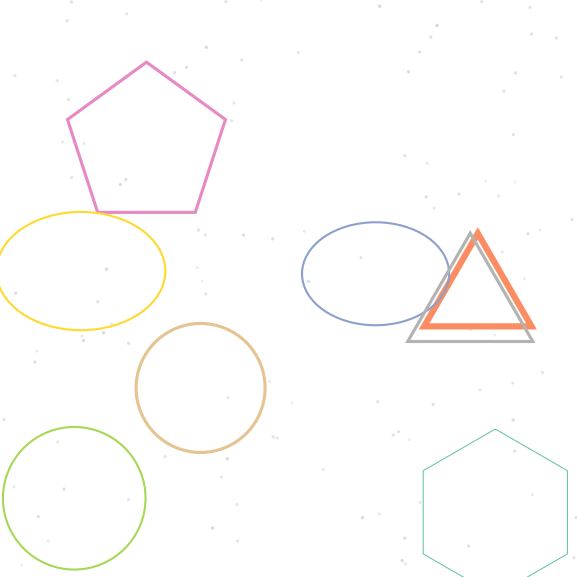[{"shape": "hexagon", "thickness": 0.5, "radius": 0.72, "center": [0.858, 0.112]}, {"shape": "triangle", "thickness": 3, "radius": 0.54, "center": [0.827, 0.488]}, {"shape": "oval", "thickness": 1, "radius": 0.64, "center": [0.65, 0.525]}, {"shape": "pentagon", "thickness": 1.5, "radius": 0.72, "center": [0.254, 0.748]}, {"shape": "circle", "thickness": 1, "radius": 0.62, "center": [0.129, 0.136]}, {"shape": "oval", "thickness": 1, "radius": 0.73, "center": [0.14, 0.53]}, {"shape": "circle", "thickness": 1.5, "radius": 0.56, "center": [0.347, 0.327]}, {"shape": "triangle", "thickness": 1.5, "radius": 0.63, "center": [0.814, 0.47]}]